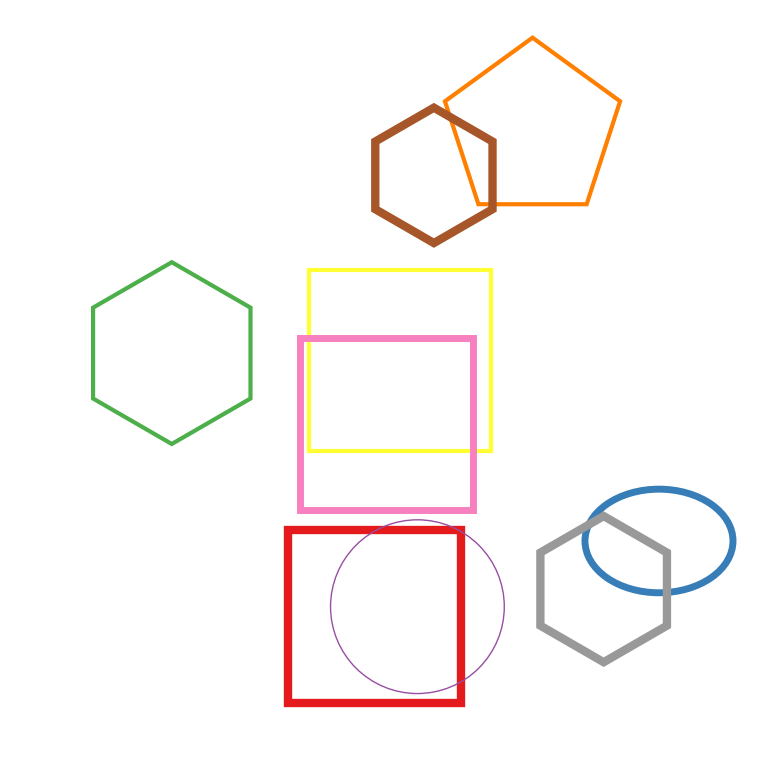[{"shape": "square", "thickness": 3, "radius": 0.56, "center": [0.486, 0.199]}, {"shape": "oval", "thickness": 2.5, "radius": 0.48, "center": [0.856, 0.297]}, {"shape": "hexagon", "thickness": 1.5, "radius": 0.59, "center": [0.223, 0.541]}, {"shape": "circle", "thickness": 0.5, "radius": 0.56, "center": [0.542, 0.212]}, {"shape": "pentagon", "thickness": 1.5, "radius": 0.6, "center": [0.692, 0.831]}, {"shape": "square", "thickness": 1.5, "radius": 0.59, "center": [0.52, 0.532]}, {"shape": "hexagon", "thickness": 3, "radius": 0.44, "center": [0.564, 0.772]}, {"shape": "square", "thickness": 2.5, "radius": 0.56, "center": [0.502, 0.449]}, {"shape": "hexagon", "thickness": 3, "radius": 0.47, "center": [0.784, 0.235]}]